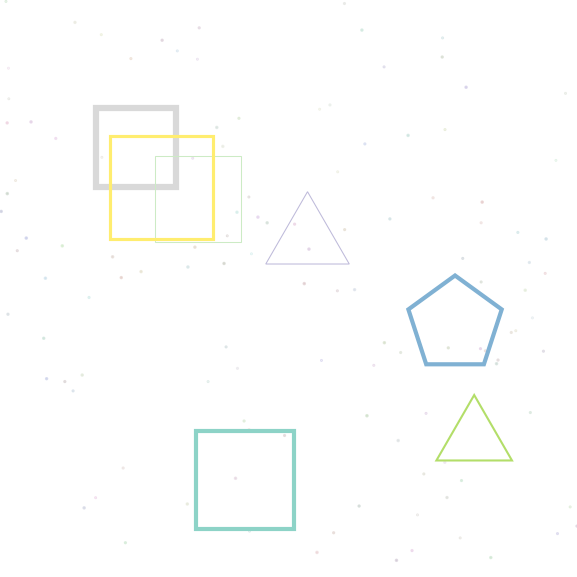[{"shape": "square", "thickness": 2, "radius": 0.42, "center": [0.424, 0.167]}, {"shape": "triangle", "thickness": 0.5, "radius": 0.42, "center": [0.533, 0.584]}, {"shape": "pentagon", "thickness": 2, "radius": 0.42, "center": [0.788, 0.437]}, {"shape": "triangle", "thickness": 1, "radius": 0.38, "center": [0.821, 0.24]}, {"shape": "square", "thickness": 3, "radius": 0.35, "center": [0.235, 0.744]}, {"shape": "square", "thickness": 0.5, "radius": 0.37, "center": [0.342, 0.654]}, {"shape": "square", "thickness": 1.5, "radius": 0.44, "center": [0.28, 0.674]}]